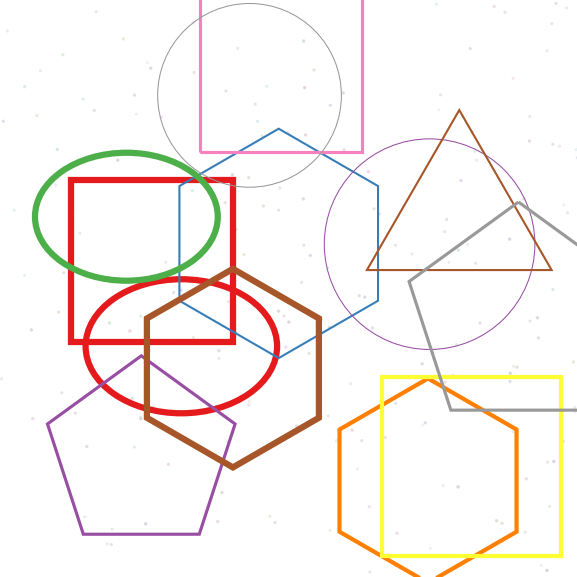[{"shape": "square", "thickness": 3, "radius": 0.7, "center": [0.263, 0.548]}, {"shape": "oval", "thickness": 3, "radius": 0.83, "center": [0.314, 0.4]}, {"shape": "hexagon", "thickness": 1, "radius": 0.99, "center": [0.483, 0.578]}, {"shape": "oval", "thickness": 3, "radius": 0.79, "center": [0.219, 0.624]}, {"shape": "pentagon", "thickness": 1.5, "radius": 0.85, "center": [0.245, 0.212]}, {"shape": "circle", "thickness": 0.5, "radius": 0.91, "center": [0.744, 0.576]}, {"shape": "hexagon", "thickness": 2, "radius": 0.88, "center": [0.741, 0.167]}, {"shape": "square", "thickness": 2, "radius": 0.78, "center": [0.816, 0.192]}, {"shape": "triangle", "thickness": 1, "radius": 0.92, "center": [0.795, 0.624]}, {"shape": "hexagon", "thickness": 3, "radius": 0.86, "center": [0.403, 0.362]}, {"shape": "square", "thickness": 1.5, "radius": 0.7, "center": [0.487, 0.876]}, {"shape": "circle", "thickness": 0.5, "radius": 0.8, "center": [0.432, 0.834]}, {"shape": "pentagon", "thickness": 1.5, "radius": 1.0, "center": [0.898, 0.45]}]